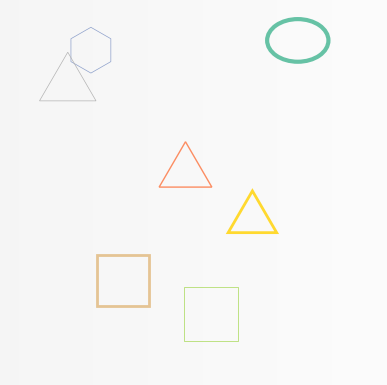[{"shape": "oval", "thickness": 3, "radius": 0.4, "center": [0.768, 0.895]}, {"shape": "triangle", "thickness": 1, "radius": 0.39, "center": [0.479, 0.553]}, {"shape": "hexagon", "thickness": 0.5, "radius": 0.3, "center": [0.235, 0.87]}, {"shape": "square", "thickness": 0.5, "radius": 0.35, "center": [0.545, 0.184]}, {"shape": "triangle", "thickness": 2, "radius": 0.36, "center": [0.651, 0.432]}, {"shape": "square", "thickness": 2, "radius": 0.33, "center": [0.318, 0.271]}, {"shape": "triangle", "thickness": 0.5, "radius": 0.42, "center": [0.175, 0.78]}]